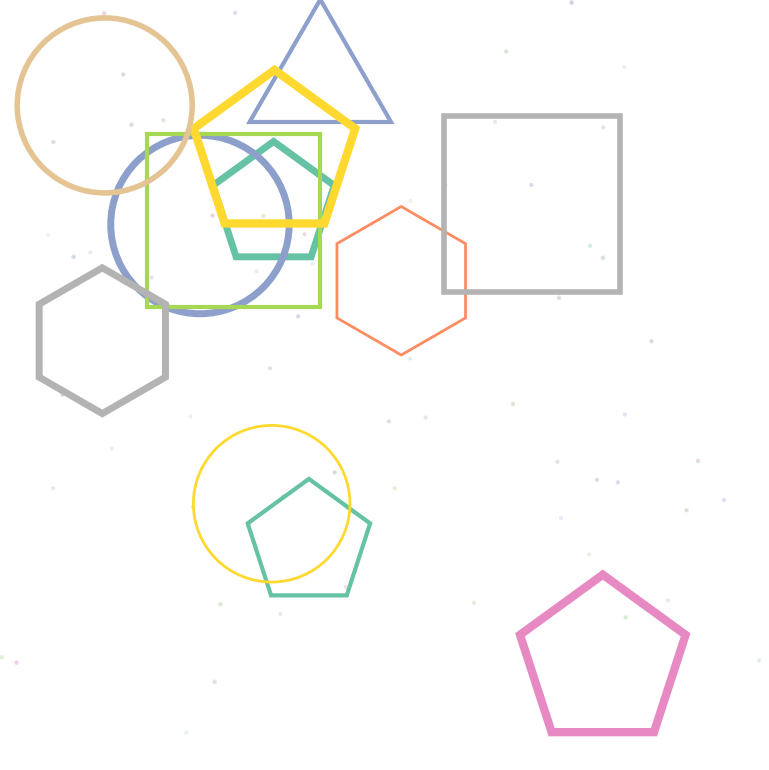[{"shape": "pentagon", "thickness": 2.5, "radius": 0.41, "center": [0.355, 0.733]}, {"shape": "pentagon", "thickness": 1.5, "radius": 0.42, "center": [0.401, 0.294]}, {"shape": "hexagon", "thickness": 1, "radius": 0.48, "center": [0.521, 0.635]}, {"shape": "triangle", "thickness": 1.5, "radius": 0.53, "center": [0.416, 0.895]}, {"shape": "circle", "thickness": 2.5, "radius": 0.58, "center": [0.26, 0.708]}, {"shape": "pentagon", "thickness": 3, "radius": 0.57, "center": [0.783, 0.141]}, {"shape": "square", "thickness": 1.5, "radius": 0.56, "center": [0.303, 0.714]}, {"shape": "circle", "thickness": 1, "radius": 0.51, "center": [0.353, 0.346]}, {"shape": "pentagon", "thickness": 3, "radius": 0.55, "center": [0.356, 0.799]}, {"shape": "circle", "thickness": 2, "radius": 0.57, "center": [0.136, 0.863]}, {"shape": "square", "thickness": 2, "radius": 0.57, "center": [0.691, 0.735]}, {"shape": "hexagon", "thickness": 2.5, "radius": 0.47, "center": [0.133, 0.558]}]